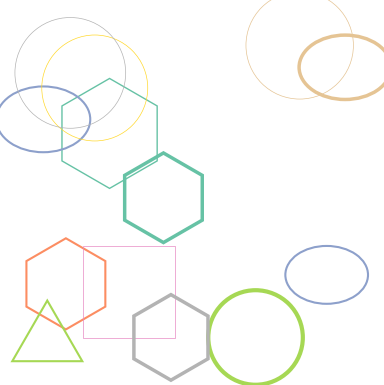[{"shape": "hexagon", "thickness": 2.5, "radius": 0.58, "center": [0.425, 0.486]}, {"shape": "hexagon", "thickness": 1, "radius": 0.71, "center": [0.285, 0.653]}, {"shape": "hexagon", "thickness": 1.5, "radius": 0.59, "center": [0.171, 0.263]}, {"shape": "oval", "thickness": 1.5, "radius": 0.61, "center": [0.112, 0.69]}, {"shape": "oval", "thickness": 1.5, "radius": 0.54, "center": [0.849, 0.286]}, {"shape": "square", "thickness": 0.5, "radius": 0.6, "center": [0.335, 0.241]}, {"shape": "triangle", "thickness": 1.5, "radius": 0.52, "center": [0.123, 0.114]}, {"shape": "circle", "thickness": 3, "radius": 0.61, "center": [0.664, 0.123]}, {"shape": "circle", "thickness": 0.5, "radius": 0.69, "center": [0.246, 0.771]}, {"shape": "oval", "thickness": 2.5, "radius": 0.6, "center": [0.896, 0.825]}, {"shape": "circle", "thickness": 0.5, "radius": 0.7, "center": [0.778, 0.882]}, {"shape": "hexagon", "thickness": 2.5, "radius": 0.56, "center": [0.444, 0.124]}, {"shape": "circle", "thickness": 0.5, "radius": 0.72, "center": [0.183, 0.811]}]